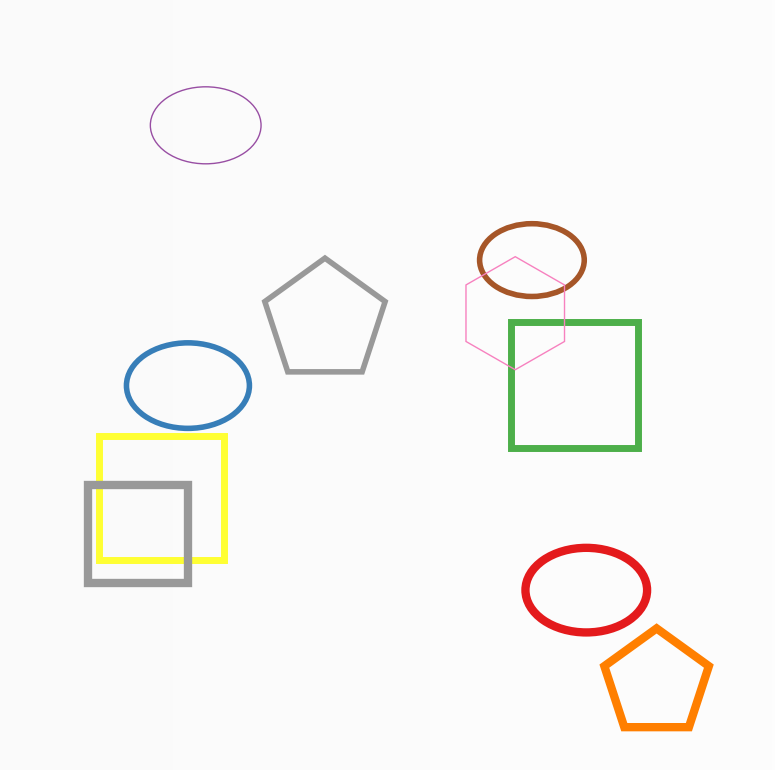[{"shape": "oval", "thickness": 3, "radius": 0.39, "center": [0.756, 0.234]}, {"shape": "oval", "thickness": 2, "radius": 0.4, "center": [0.242, 0.499]}, {"shape": "square", "thickness": 2.5, "radius": 0.41, "center": [0.741, 0.5]}, {"shape": "oval", "thickness": 0.5, "radius": 0.36, "center": [0.265, 0.837]}, {"shape": "pentagon", "thickness": 3, "radius": 0.35, "center": [0.847, 0.113]}, {"shape": "square", "thickness": 2.5, "radius": 0.4, "center": [0.208, 0.353]}, {"shape": "oval", "thickness": 2, "radius": 0.34, "center": [0.686, 0.662]}, {"shape": "hexagon", "thickness": 0.5, "radius": 0.37, "center": [0.665, 0.593]}, {"shape": "pentagon", "thickness": 2, "radius": 0.41, "center": [0.419, 0.583]}, {"shape": "square", "thickness": 3, "radius": 0.32, "center": [0.178, 0.307]}]